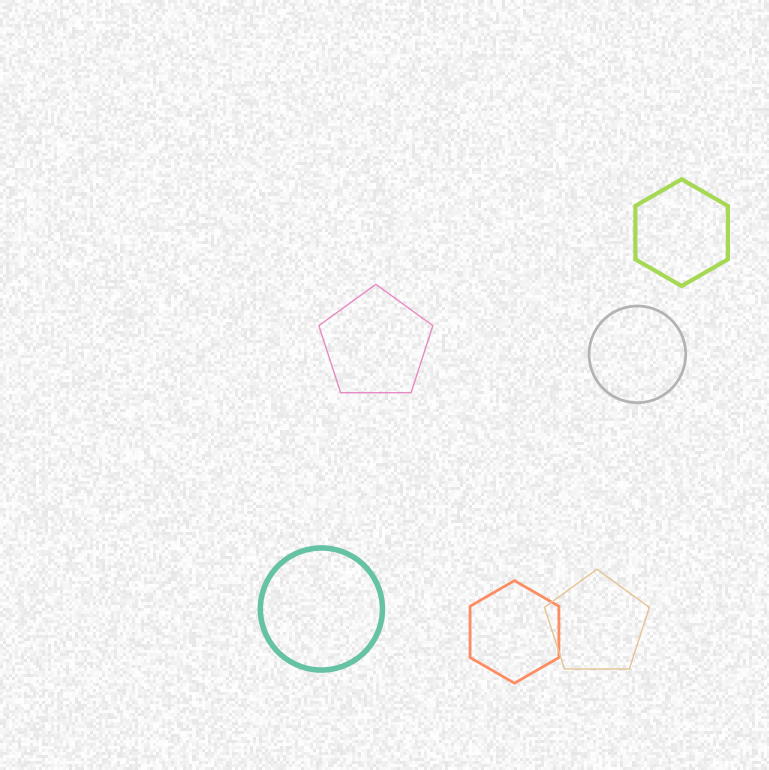[{"shape": "circle", "thickness": 2, "radius": 0.4, "center": [0.417, 0.209]}, {"shape": "hexagon", "thickness": 1, "radius": 0.33, "center": [0.668, 0.179]}, {"shape": "pentagon", "thickness": 0.5, "radius": 0.39, "center": [0.488, 0.553]}, {"shape": "hexagon", "thickness": 1.5, "radius": 0.35, "center": [0.885, 0.698]}, {"shape": "pentagon", "thickness": 0.5, "radius": 0.36, "center": [0.775, 0.189]}, {"shape": "circle", "thickness": 1, "radius": 0.31, "center": [0.828, 0.54]}]